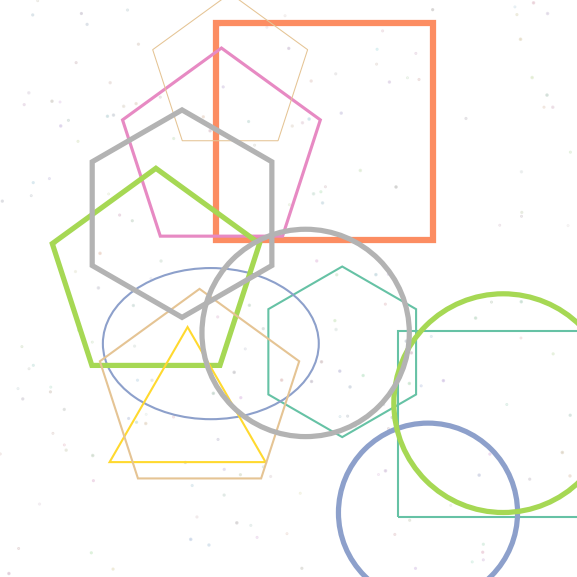[{"shape": "hexagon", "thickness": 1, "radius": 0.74, "center": [0.593, 0.39]}, {"shape": "square", "thickness": 1, "radius": 0.8, "center": [0.85, 0.265]}, {"shape": "square", "thickness": 3, "radius": 0.94, "center": [0.562, 0.772]}, {"shape": "oval", "thickness": 1, "radius": 0.93, "center": [0.365, 0.404]}, {"shape": "circle", "thickness": 2.5, "radius": 0.78, "center": [0.741, 0.111]}, {"shape": "pentagon", "thickness": 1.5, "radius": 0.9, "center": [0.383, 0.736]}, {"shape": "circle", "thickness": 2.5, "radius": 0.95, "center": [0.871, 0.301]}, {"shape": "pentagon", "thickness": 2.5, "radius": 0.94, "center": [0.27, 0.519]}, {"shape": "triangle", "thickness": 1, "radius": 0.78, "center": [0.325, 0.277]}, {"shape": "pentagon", "thickness": 1, "radius": 0.91, "center": [0.346, 0.317]}, {"shape": "pentagon", "thickness": 0.5, "radius": 0.71, "center": [0.399, 0.87]}, {"shape": "circle", "thickness": 2.5, "radius": 0.9, "center": [0.529, 0.423]}, {"shape": "hexagon", "thickness": 2.5, "radius": 0.9, "center": [0.315, 0.629]}]